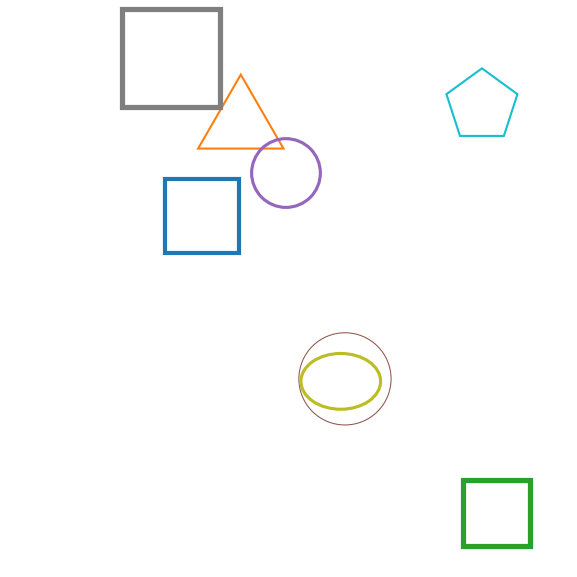[{"shape": "square", "thickness": 2, "radius": 0.32, "center": [0.35, 0.626]}, {"shape": "triangle", "thickness": 1, "radius": 0.43, "center": [0.417, 0.785]}, {"shape": "square", "thickness": 2.5, "radius": 0.29, "center": [0.86, 0.111]}, {"shape": "circle", "thickness": 1.5, "radius": 0.3, "center": [0.495, 0.7]}, {"shape": "circle", "thickness": 0.5, "radius": 0.4, "center": [0.597, 0.343]}, {"shape": "square", "thickness": 2.5, "radius": 0.42, "center": [0.296, 0.899]}, {"shape": "oval", "thickness": 1.5, "radius": 0.34, "center": [0.59, 0.339]}, {"shape": "pentagon", "thickness": 1, "radius": 0.32, "center": [0.835, 0.816]}]